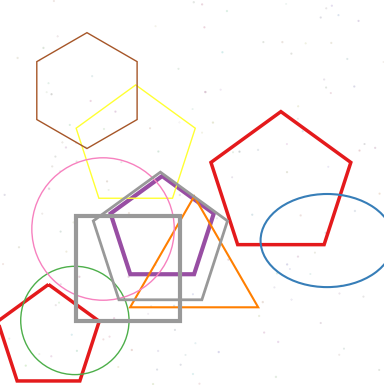[{"shape": "pentagon", "thickness": 2.5, "radius": 0.69, "center": [0.126, 0.123]}, {"shape": "pentagon", "thickness": 2.5, "radius": 0.95, "center": [0.73, 0.519]}, {"shape": "oval", "thickness": 1.5, "radius": 0.86, "center": [0.85, 0.375]}, {"shape": "circle", "thickness": 1, "radius": 0.7, "center": [0.194, 0.168]}, {"shape": "pentagon", "thickness": 3, "radius": 0.7, "center": [0.421, 0.402]}, {"shape": "triangle", "thickness": 1.5, "radius": 0.96, "center": [0.504, 0.298]}, {"shape": "pentagon", "thickness": 1, "radius": 0.81, "center": [0.352, 0.617]}, {"shape": "hexagon", "thickness": 1, "radius": 0.75, "center": [0.226, 0.765]}, {"shape": "circle", "thickness": 1, "radius": 0.92, "center": [0.268, 0.405]}, {"shape": "pentagon", "thickness": 2, "radius": 0.92, "center": [0.417, 0.37]}, {"shape": "square", "thickness": 3, "radius": 0.68, "center": [0.332, 0.303]}]